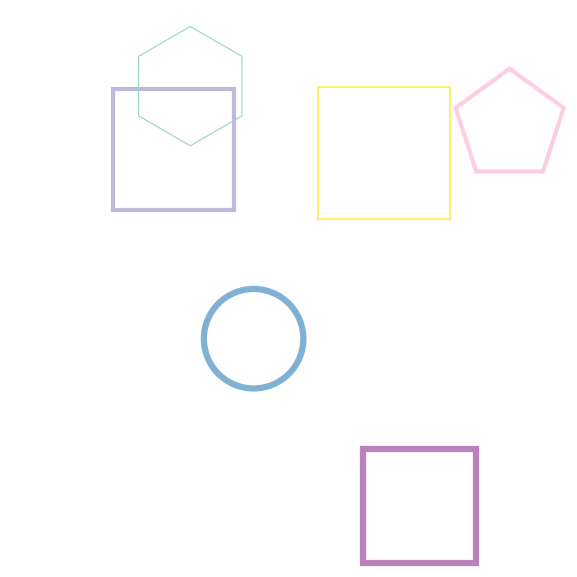[{"shape": "hexagon", "thickness": 0.5, "radius": 0.52, "center": [0.329, 0.85]}, {"shape": "square", "thickness": 2, "radius": 0.52, "center": [0.3, 0.74]}, {"shape": "circle", "thickness": 3, "radius": 0.43, "center": [0.439, 0.413]}, {"shape": "pentagon", "thickness": 2, "radius": 0.49, "center": [0.883, 0.782]}, {"shape": "square", "thickness": 3, "radius": 0.49, "center": [0.726, 0.123]}, {"shape": "square", "thickness": 1, "radius": 0.57, "center": [0.665, 0.734]}]